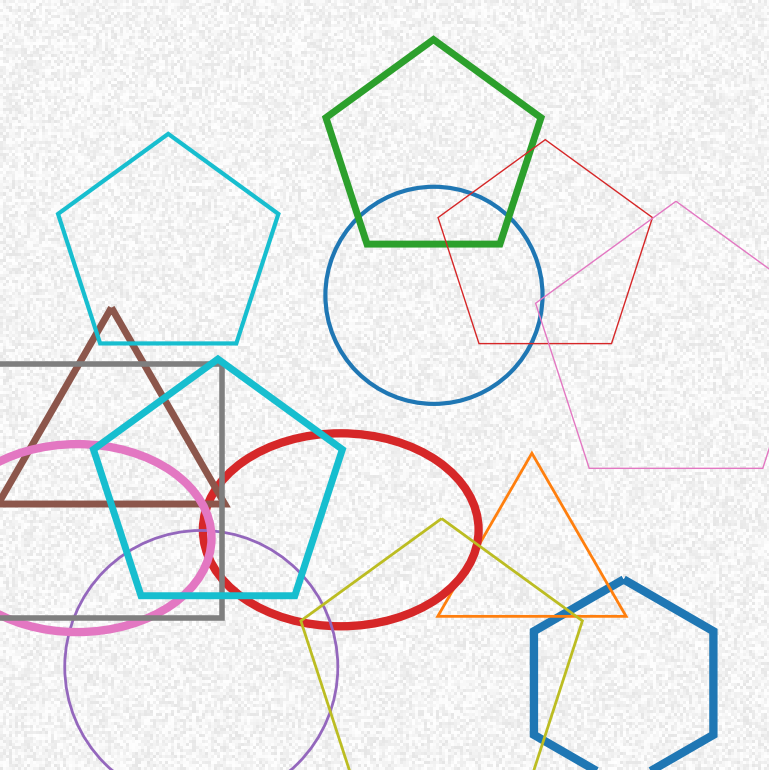[{"shape": "circle", "thickness": 1.5, "radius": 0.7, "center": [0.564, 0.616]}, {"shape": "hexagon", "thickness": 3, "radius": 0.67, "center": [0.81, 0.113]}, {"shape": "triangle", "thickness": 1, "radius": 0.71, "center": [0.691, 0.27]}, {"shape": "pentagon", "thickness": 2.5, "radius": 0.73, "center": [0.563, 0.802]}, {"shape": "oval", "thickness": 3, "radius": 0.9, "center": [0.443, 0.312]}, {"shape": "pentagon", "thickness": 0.5, "radius": 0.73, "center": [0.708, 0.672]}, {"shape": "circle", "thickness": 1, "radius": 0.89, "center": [0.261, 0.134]}, {"shape": "triangle", "thickness": 2.5, "radius": 0.85, "center": [0.145, 0.43]}, {"shape": "pentagon", "thickness": 0.5, "radius": 0.96, "center": [0.878, 0.547]}, {"shape": "oval", "thickness": 3, "radius": 0.87, "center": [0.1, 0.301]}, {"shape": "square", "thickness": 2, "radius": 0.83, "center": [0.123, 0.363]}, {"shape": "pentagon", "thickness": 1, "radius": 0.96, "center": [0.574, 0.134]}, {"shape": "pentagon", "thickness": 1.5, "radius": 0.75, "center": [0.218, 0.676]}, {"shape": "pentagon", "thickness": 2.5, "radius": 0.85, "center": [0.283, 0.364]}]